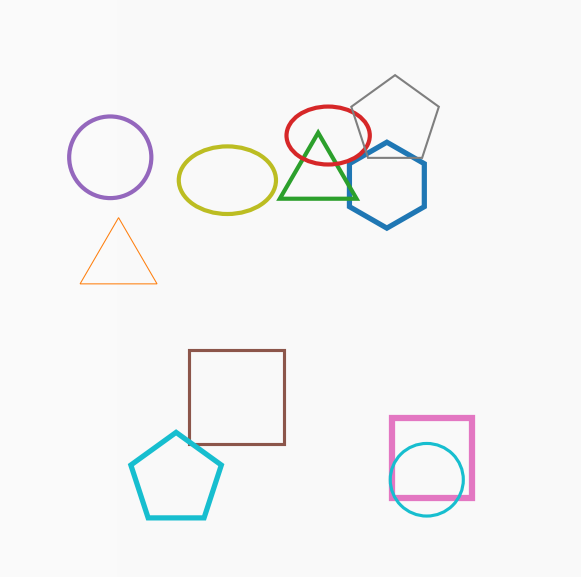[{"shape": "hexagon", "thickness": 2.5, "radius": 0.37, "center": [0.666, 0.678]}, {"shape": "triangle", "thickness": 0.5, "radius": 0.38, "center": [0.204, 0.546]}, {"shape": "triangle", "thickness": 2, "radius": 0.38, "center": [0.547, 0.693]}, {"shape": "oval", "thickness": 2, "radius": 0.36, "center": [0.565, 0.764]}, {"shape": "circle", "thickness": 2, "radius": 0.35, "center": [0.19, 0.727]}, {"shape": "square", "thickness": 1.5, "radius": 0.41, "center": [0.407, 0.312]}, {"shape": "square", "thickness": 3, "radius": 0.34, "center": [0.744, 0.206]}, {"shape": "pentagon", "thickness": 1, "radius": 0.4, "center": [0.68, 0.79]}, {"shape": "oval", "thickness": 2, "radius": 0.42, "center": [0.391, 0.687]}, {"shape": "pentagon", "thickness": 2.5, "radius": 0.41, "center": [0.303, 0.169]}, {"shape": "circle", "thickness": 1.5, "radius": 0.31, "center": [0.734, 0.168]}]